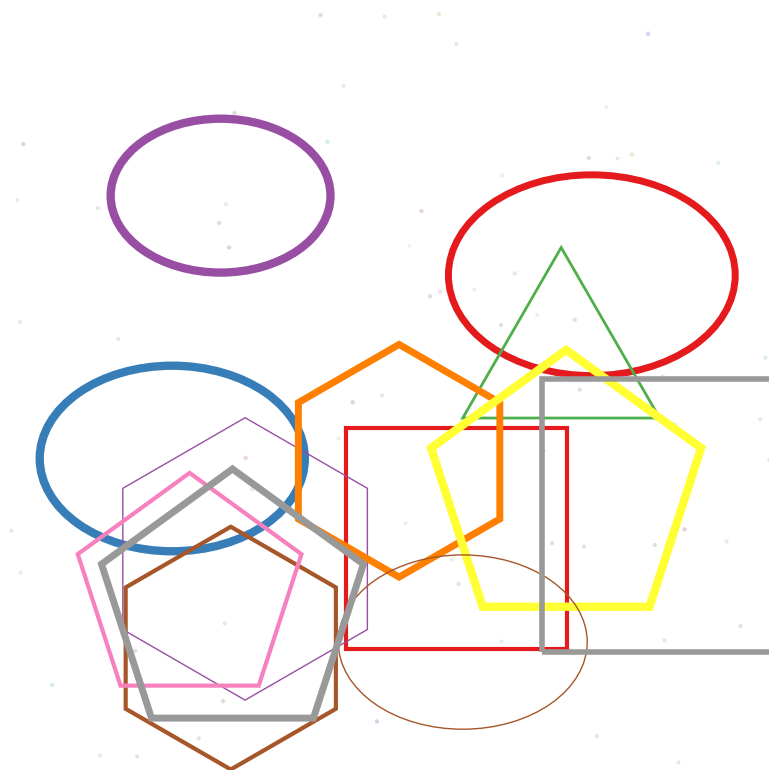[{"shape": "oval", "thickness": 2.5, "radius": 0.93, "center": [0.769, 0.643]}, {"shape": "square", "thickness": 1.5, "radius": 0.72, "center": [0.593, 0.301]}, {"shape": "oval", "thickness": 3, "radius": 0.86, "center": [0.224, 0.405]}, {"shape": "triangle", "thickness": 1, "radius": 0.74, "center": [0.729, 0.531]}, {"shape": "oval", "thickness": 3, "radius": 0.71, "center": [0.286, 0.746]}, {"shape": "hexagon", "thickness": 0.5, "radius": 0.92, "center": [0.318, 0.274]}, {"shape": "hexagon", "thickness": 2.5, "radius": 0.76, "center": [0.518, 0.402]}, {"shape": "pentagon", "thickness": 3, "radius": 0.92, "center": [0.735, 0.361]}, {"shape": "hexagon", "thickness": 1.5, "radius": 0.79, "center": [0.3, 0.158]}, {"shape": "oval", "thickness": 0.5, "radius": 0.81, "center": [0.601, 0.166]}, {"shape": "pentagon", "thickness": 1.5, "radius": 0.76, "center": [0.246, 0.233]}, {"shape": "pentagon", "thickness": 2.5, "radius": 0.89, "center": [0.302, 0.212]}, {"shape": "square", "thickness": 2, "radius": 0.89, "center": [0.881, 0.33]}]